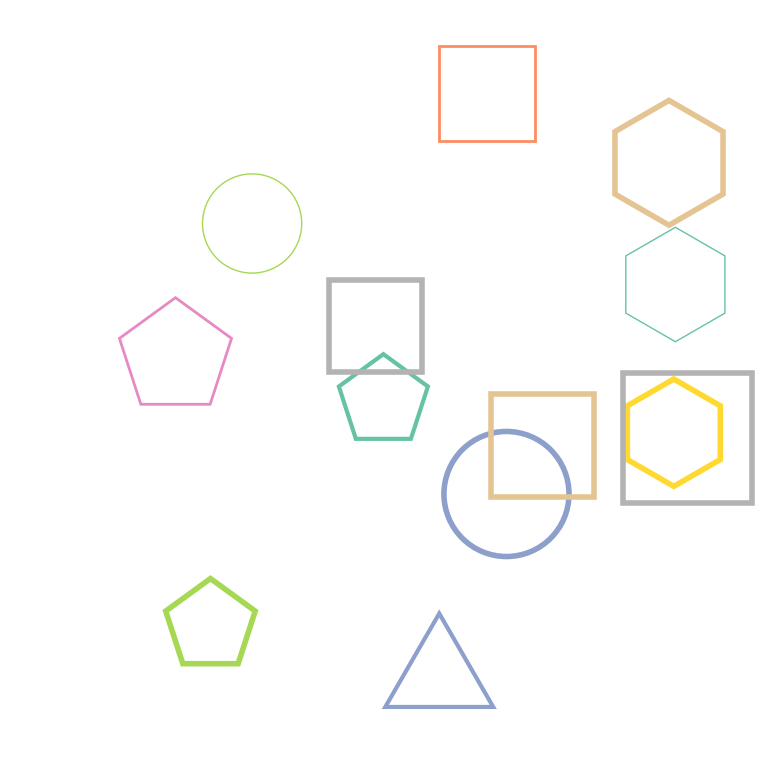[{"shape": "pentagon", "thickness": 1.5, "radius": 0.3, "center": [0.498, 0.479]}, {"shape": "hexagon", "thickness": 0.5, "radius": 0.37, "center": [0.877, 0.631]}, {"shape": "square", "thickness": 1, "radius": 0.31, "center": [0.632, 0.879]}, {"shape": "circle", "thickness": 2, "radius": 0.41, "center": [0.658, 0.358]}, {"shape": "triangle", "thickness": 1.5, "radius": 0.4, "center": [0.57, 0.122]}, {"shape": "pentagon", "thickness": 1, "radius": 0.38, "center": [0.228, 0.537]}, {"shape": "circle", "thickness": 0.5, "radius": 0.32, "center": [0.327, 0.71]}, {"shape": "pentagon", "thickness": 2, "radius": 0.31, "center": [0.273, 0.187]}, {"shape": "hexagon", "thickness": 2, "radius": 0.35, "center": [0.875, 0.438]}, {"shape": "square", "thickness": 2, "radius": 0.34, "center": [0.704, 0.421]}, {"shape": "hexagon", "thickness": 2, "radius": 0.41, "center": [0.869, 0.789]}, {"shape": "square", "thickness": 2, "radius": 0.42, "center": [0.892, 0.431]}, {"shape": "square", "thickness": 2, "radius": 0.3, "center": [0.488, 0.577]}]